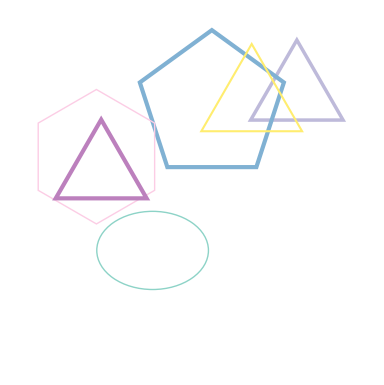[{"shape": "oval", "thickness": 1, "radius": 0.73, "center": [0.396, 0.35]}, {"shape": "triangle", "thickness": 2.5, "radius": 0.69, "center": [0.771, 0.757]}, {"shape": "pentagon", "thickness": 3, "radius": 0.98, "center": [0.55, 0.725]}, {"shape": "hexagon", "thickness": 1, "radius": 0.87, "center": [0.25, 0.593]}, {"shape": "triangle", "thickness": 3, "radius": 0.68, "center": [0.263, 0.553]}, {"shape": "triangle", "thickness": 1.5, "radius": 0.76, "center": [0.654, 0.735]}]